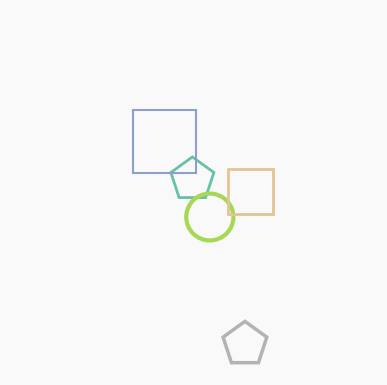[{"shape": "pentagon", "thickness": 2, "radius": 0.29, "center": [0.496, 0.534]}, {"shape": "square", "thickness": 1.5, "radius": 0.41, "center": [0.424, 0.633]}, {"shape": "circle", "thickness": 3, "radius": 0.3, "center": [0.541, 0.436]}, {"shape": "square", "thickness": 2, "radius": 0.29, "center": [0.647, 0.502]}, {"shape": "pentagon", "thickness": 2.5, "radius": 0.3, "center": [0.632, 0.106]}]